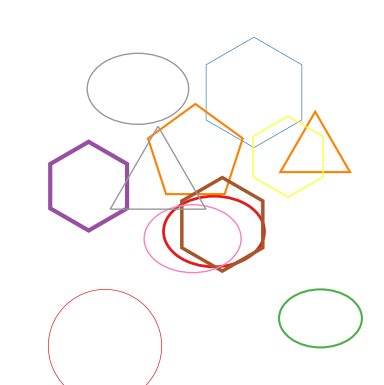[{"shape": "circle", "thickness": 0.5, "radius": 0.74, "center": [0.273, 0.101]}, {"shape": "oval", "thickness": 2, "radius": 0.65, "center": [0.556, 0.399]}, {"shape": "hexagon", "thickness": 0.5, "radius": 0.72, "center": [0.66, 0.76]}, {"shape": "oval", "thickness": 1.5, "radius": 0.54, "center": [0.832, 0.173]}, {"shape": "hexagon", "thickness": 3, "radius": 0.58, "center": [0.23, 0.516]}, {"shape": "triangle", "thickness": 1.5, "radius": 0.52, "center": [0.819, 0.605]}, {"shape": "pentagon", "thickness": 1.5, "radius": 0.65, "center": [0.508, 0.601]}, {"shape": "hexagon", "thickness": 1, "radius": 0.52, "center": [0.748, 0.593]}, {"shape": "hexagon", "thickness": 2.5, "radius": 0.61, "center": [0.577, 0.417]}, {"shape": "oval", "thickness": 1, "radius": 0.63, "center": [0.5, 0.38]}, {"shape": "triangle", "thickness": 1, "radius": 0.72, "center": [0.411, 0.529]}, {"shape": "oval", "thickness": 1, "radius": 0.66, "center": [0.358, 0.769]}]